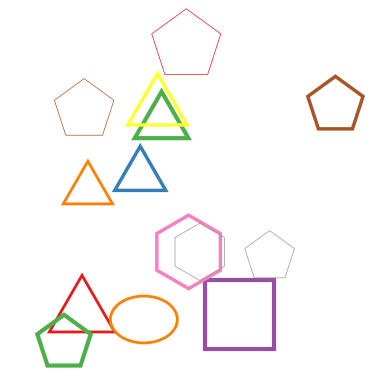[{"shape": "triangle", "thickness": 2, "radius": 0.49, "center": [0.213, 0.187]}, {"shape": "pentagon", "thickness": 0.5, "radius": 0.47, "center": [0.484, 0.883]}, {"shape": "triangle", "thickness": 2.5, "radius": 0.38, "center": [0.364, 0.544]}, {"shape": "pentagon", "thickness": 3, "radius": 0.36, "center": [0.166, 0.109]}, {"shape": "triangle", "thickness": 3, "radius": 0.4, "center": [0.42, 0.681]}, {"shape": "square", "thickness": 3, "radius": 0.45, "center": [0.621, 0.182]}, {"shape": "triangle", "thickness": 2, "radius": 0.37, "center": [0.228, 0.507]}, {"shape": "oval", "thickness": 2, "radius": 0.43, "center": [0.374, 0.17]}, {"shape": "triangle", "thickness": 2.5, "radius": 0.44, "center": [0.409, 0.72]}, {"shape": "pentagon", "thickness": 2.5, "radius": 0.38, "center": [0.871, 0.726]}, {"shape": "pentagon", "thickness": 0.5, "radius": 0.41, "center": [0.219, 0.715]}, {"shape": "hexagon", "thickness": 2.5, "radius": 0.48, "center": [0.49, 0.346]}, {"shape": "pentagon", "thickness": 0.5, "radius": 0.34, "center": [0.7, 0.333]}, {"shape": "hexagon", "thickness": 0.5, "radius": 0.37, "center": [0.519, 0.346]}]